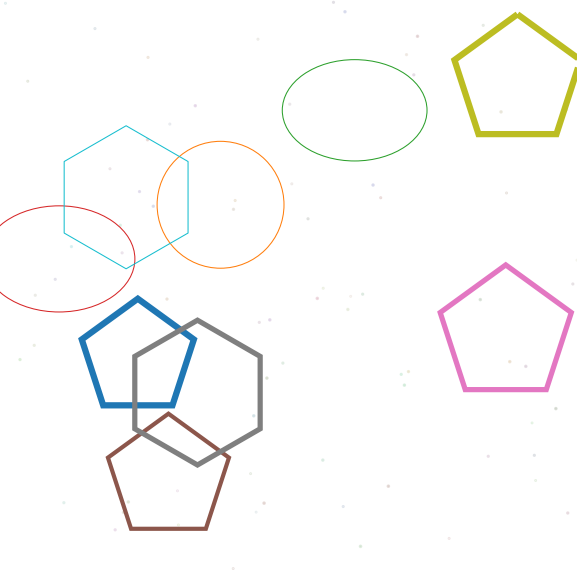[{"shape": "pentagon", "thickness": 3, "radius": 0.51, "center": [0.239, 0.38]}, {"shape": "circle", "thickness": 0.5, "radius": 0.55, "center": [0.382, 0.645]}, {"shape": "oval", "thickness": 0.5, "radius": 0.63, "center": [0.614, 0.808]}, {"shape": "oval", "thickness": 0.5, "radius": 0.66, "center": [0.102, 0.551]}, {"shape": "pentagon", "thickness": 2, "radius": 0.55, "center": [0.292, 0.173]}, {"shape": "pentagon", "thickness": 2.5, "radius": 0.6, "center": [0.876, 0.421]}, {"shape": "hexagon", "thickness": 2.5, "radius": 0.63, "center": [0.342, 0.319]}, {"shape": "pentagon", "thickness": 3, "radius": 0.57, "center": [0.896, 0.86]}, {"shape": "hexagon", "thickness": 0.5, "radius": 0.62, "center": [0.218, 0.658]}]